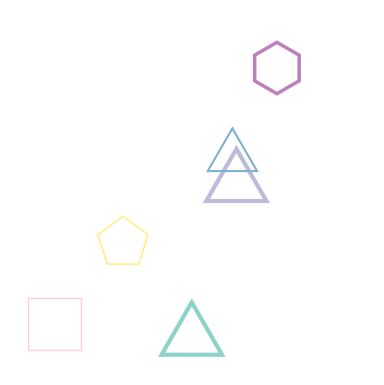[{"shape": "triangle", "thickness": 3, "radius": 0.45, "center": [0.498, 0.124]}, {"shape": "triangle", "thickness": 3, "radius": 0.45, "center": [0.614, 0.523]}, {"shape": "triangle", "thickness": 1.5, "radius": 0.37, "center": [0.604, 0.593]}, {"shape": "square", "thickness": 1, "radius": 0.34, "center": [0.142, 0.158]}, {"shape": "hexagon", "thickness": 2.5, "radius": 0.33, "center": [0.719, 0.823]}, {"shape": "pentagon", "thickness": 1, "radius": 0.34, "center": [0.319, 0.369]}]